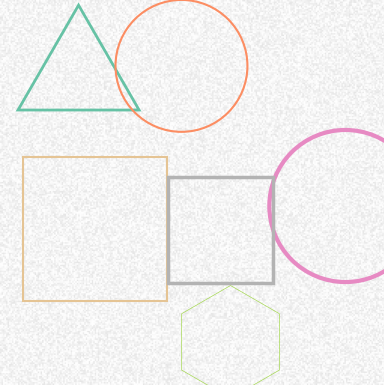[{"shape": "triangle", "thickness": 2, "radius": 0.91, "center": [0.204, 0.805]}, {"shape": "circle", "thickness": 1.5, "radius": 0.86, "center": [0.471, 0.829]}, {"shape": "circle", "thickness": 3, "radius": 0.99, "center": [0.897, 0.465]}, {"shape": "hexagon", "thickness": 0.5, "radius": 0.73, "center": [0.599, 0.112]}, {"shape": "square", "thickness": 1.5, "radius": 0.93, "center": [0.248, 0.406]}, {"shape": "square", "thickness": 2.5, "radius": 0.68, "center": [0.573, 0.403]}]